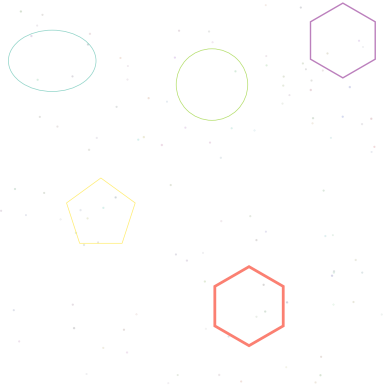[{"shape": "oval", "thickness": 0.5, "radius": 0.57, "center": [0.136, 0.842]}, {"shape": "hexagon", "thickness": 2, "radius": 0.51, "center": [0.647, 0.205]}, {"shape": "circle", "thickness": 0.5, "radius": 0.46, "center": [0.551, 0.78]}, {"shape": "hexagon", "thickness": 1, "radius": 0.49, "center": [0.891, 0.895]}, {"shape": "pentagon", "thickness": 0.5, "radius": 0.47, "center": [0.262, 0.444]}]